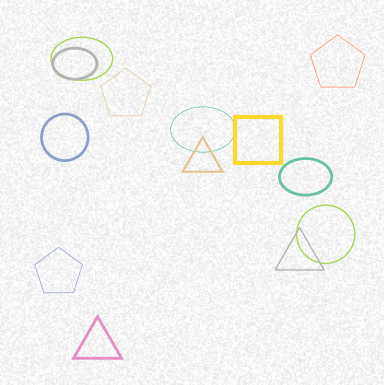[{"shape": "oval", "thickness": 0.5, "radius": 0.42, "center": [0.527, 0.664]}, {"shape": "oval", "thickness": 2, "radius": 0.34, "center": [0.794, 0.541]}, {"shape": "pentagon", "thickness": 0.5, "radius": 0.37, "center": [0.877, 0.834]}, {"shape": "circle", "thickness": 2, "radius": 0.3, "center": [0.168, 0.643]}, {"shape": "pentagon", "thickness": 0.5, "radius": 0.33, "center": [0.152, 0.292]}, {"shape": "triangle", "thickness": 2, "radius": 0.36, "center": [0.253, 0.105]}, {"shape": "circle", "thickness": 1, "radius": 0.38, "center": [0.846, 0.392]}, {"shape": "oval", "thickness": 1, "radius": 0.4, "center": [0.213, 0.847]}, {"shape": "square", "thickness": 3, "radius": 0.3, "center": [0.671, 0.637]}, {"shape": "pentagon", "thickness": 0.5, "radius": 0.34, "center": [0.327, 0.755]}, {"shape": "triangle", "thickness": 1.5, "radius": 0.3, "center": [0.526, 0.584]}, {"shape": "oval", "thickness": 2, "radius": 0.29, "center": [0.194, 0.835]}, {"shape": "triangle", "thickness": 1, "radius": 0.37, "center": [0.778, 0.336]}]